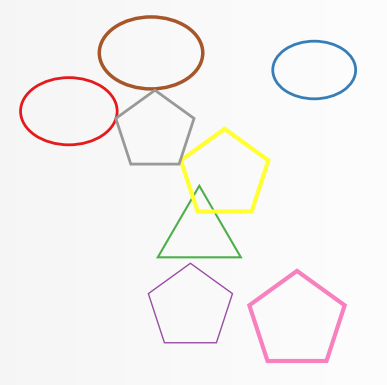[{"shape": "oval", "thickness": 2, "radius": 0.62, "center": [0.178, 0.711]}, {"shape": "oval", "thickness": 2, "radius": 0.53, "center": [0.811, 0.818]}, {"shape": "triangle", "thickness": 1.5, "radius": 0.62, "center": [0.514, 0.394]}, {"shape": "pentagon", "thickness": 1, "radius": 0.57, "center": [0.491, 0.202]}, {"shape": "pentagon", "thickness": 3, "radius": 0.59, "center": [0.58, 0.547]}, {"shape": "oval", "thickness": 2.5, "radius": 0.67, "center": [0.39, 0.863]}, {"shape": "pentagon", "thickness": 3, "radius": 0.65, "center": [0.766, 0.167]}, {"shape": "pentagon", "thickness": 2, "radius": 0.53, "center": [0.4, 0.66]}]